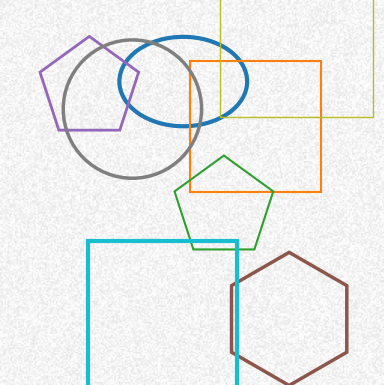[{"shape": "oval", "thickness": 3, "radius": 0.83, "center": [0.476, 0.788]}, {"shape": "square", "thickness": 1.5, "radius": 0.85, "center": [0.663, 0.671]}, {"shape": "pentagon", "thickness": 1.5, "radius": 0.67, "center": [0.582, 0.461]}, {"shape": "pentagon", "thickness": 2, "radius": 0.67, "center": [0.232, 0.771]}, {"shape": "hexagon", "thickness": 2.5, "radius": 0.86, "center": [0.751, 0.172]}, {"shape": "circle", "thickness": 2.5, "radius": 0.9, "center": [0.344, 0.717]}, {"shape": "square", "thickness": 1, "radius": 0.99, "center": [0.77, 0.895]}, {"shape": "square", "thickness": 3, "radius": 0.97, "center": [0.422, 0.18]}]